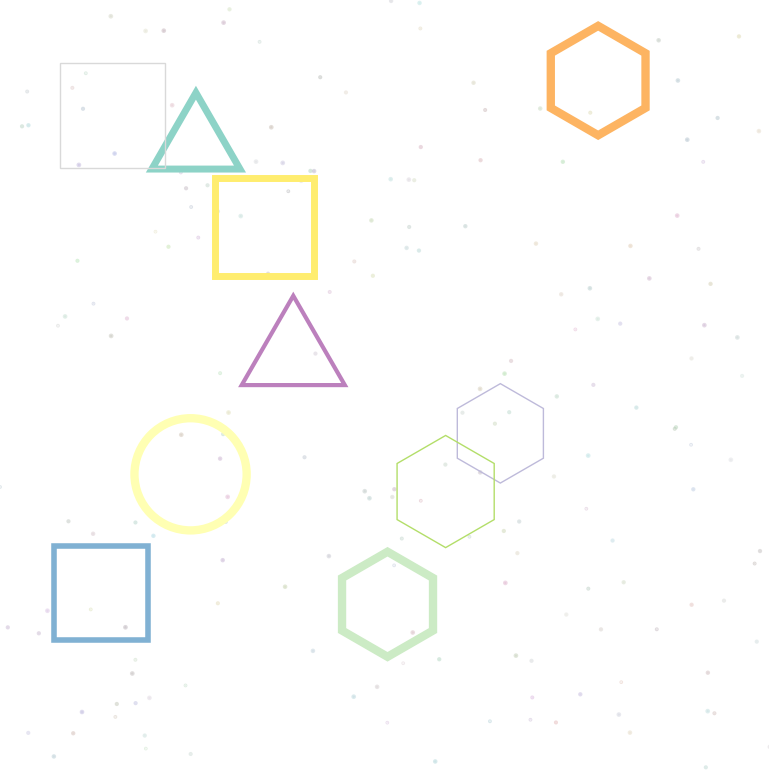[{"shape": "triangle", "thickness": 2.5, "radius": 0.33, "center": [0.254, 0.813]}, {"shape": "circle", "thickness": 3, "radius": 0.36, "center": [0.247, 0.384]}, {"shape": "hexagon", "thickness": 0.5, "radius": 0.32, "center": [0.65, 0.437]}, {"shape": "square", "thickness": 2, "radius": 0.3, "center": [0.131, 0.23]}, {"shape": "hexagon", "thickness": 3, "radius": 0.36, "center": [0.777, 0.895]}, {"shape": "hexagon", "thickness": 0.5, "radius": 0.36, "center": [0.579, 0.362]}, {"shape": "square", "thickness": 0.5, "radius": 0.34, "center": [0.146, 0.85]}, {"shape": "triangle", "thickness": 1.5, "radius": 0.39, "center": [0.381, 0.539]}, {"shape": "hexagon", "thickness": 3, "radius": 0.34, "center": [0.503, 0.215]}, {"shape": "square", "thickness": 2.5, "radius": 0.32, "center": [0.344, 0.705]}]